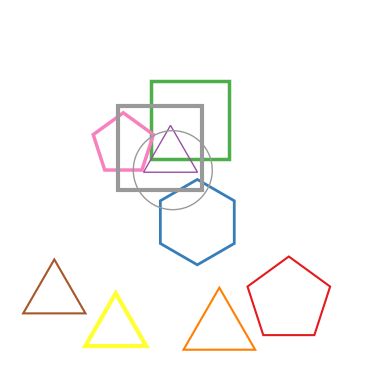[{"shape": "pentagon", "thickness": 1.5, "radius": 0.56, "center": [0.75, 0.221]}, {"shape": "hexagon", "thickness": 2, "radius": 0.55, "center": [0.512, 0.423]}, {"shape": "square", "thickness": 2.5, "radius": 0.51, "center": [0.493, 0.689]}, {"shape": "triangle", "thickness": 1, "radius": 0.41, "center": [0.443, 0.593]}, {"shape": "triangle", "thickness": 1.5, "radius": 0.54, "center": [0.57, 0.145]}, {"shape": "triangle", "thickness": 3, "radius": 0.46, "center": [0.301, 0.147]}, {"shape": "triangle", "thickness": 1.5, "radius": 0.47, "center": [0.141, 0.233]}, {"shape": "pentagon", "thickness": 2.5, "radius": 0.41, "center": [0.32, 0.625]}, {"shape": "circle", "thickness": 1, "radius": 0.51, "center": [0.449, 0.558]}, {"shape": "square", "thickness": 3, "radius": 0.55, "center": [0.416, 0.615]}]